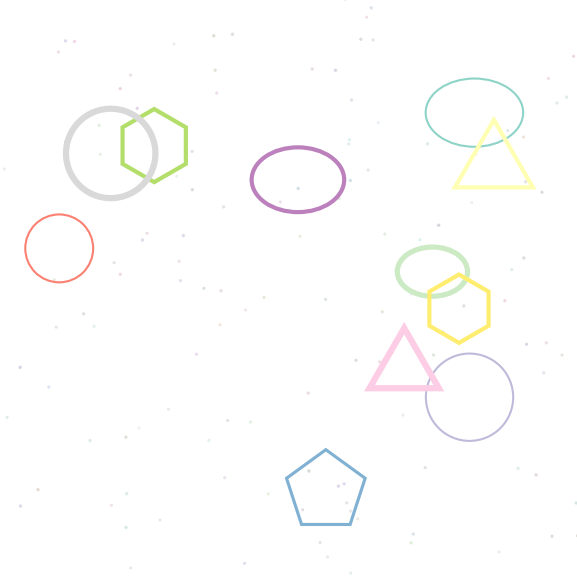[{"shape": "oval", "thickness": 1, "radius": 0.42, "center": [0.822, 0.804]}, {"shape": "triangle", "thickness": 2, "radius": 0.39, "center": [0.855, 0.714]}, {"shape": "circle", "thickness": 1, "radius": 0.38, "center": [0.813, 0.311]}, {"shape": "circle", "thickness": 1, "radius": 0.29, "center": [0.103, 0.569]}, {"shape": "pentagon", "thickness": 1.5, "radius": 0.36, "center": [0.564, 0.149]}, {"shape": "hexagon", "thickness": 2, "radius": 0.32, "center": [0.267, 0.747]}, {"shape": "triangle", "thickness": 3, "radius": 0.35, "center": [0.7, 0.362]}, {"shape": "circle", "thickness": 3, "radius": 0.39, "center": [0.192, 0.733]}, {"shape": "oval", "thickness": 2, "radius": 0.4, "center": [0.516, 0.688]}, {"shape": "oval", "thickness": 2.5, "radius": 0.3, "center": [0.749, 0.529]}, {"shape": "hexagon", "thickness": 2, "radius": 0.3, "center": [0.795, 0.465]}]